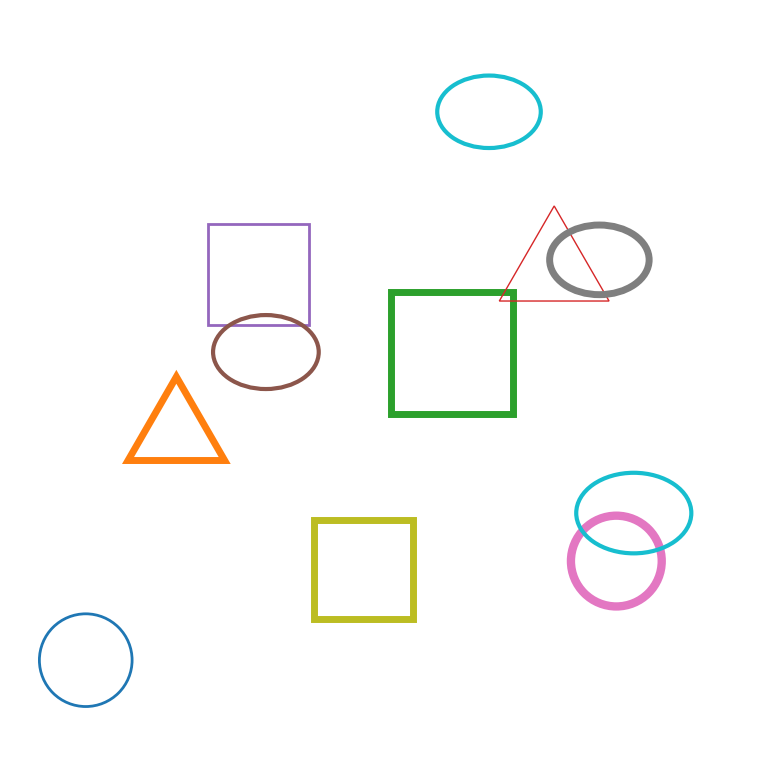[{"shape": "circle", "thickness": 1, "radius": 0.3, "center": [0.111, 0.143]}, {"shape": "triangle", "thickness": 2.5, "radius": 0.36, "center": [0.229, 0.438]}, {"shape": "square", "thickness": 2.5, "radius": 0.4, "center": [0.587, 0.542]}, {"shape": "triangle", "thickness": 0.5, "radius": 0.41, "center": [0.72, 0.65]}, {"shape": "square", "thickness": 1, "radius": 0.33, "center": [0.336, 0.643]}, {"shape": "oval", "thickness": 1.5, "radius": 0.34, "center": [0.345, 0.543]}, {"shape": "circle", "thickness": 3, "radius": 0.29, "center": [0.8, 0.271]}, {"shape": "oval", "thickness": 2.5, "radius": 0.32, "center": [0.778, 0.663]}, {"shape": "square", "thickness": 2.5, "radius": 0.32, "center": [0.472, 0.26]}, {"shape": "oval", "thickness": 1.5, "radius": 0.34, "center": [0.635, 0.855]}, {"shape": "oval", "thickness": 1.5, "radius": 0.37, "center": [0.823, 0.334]}]